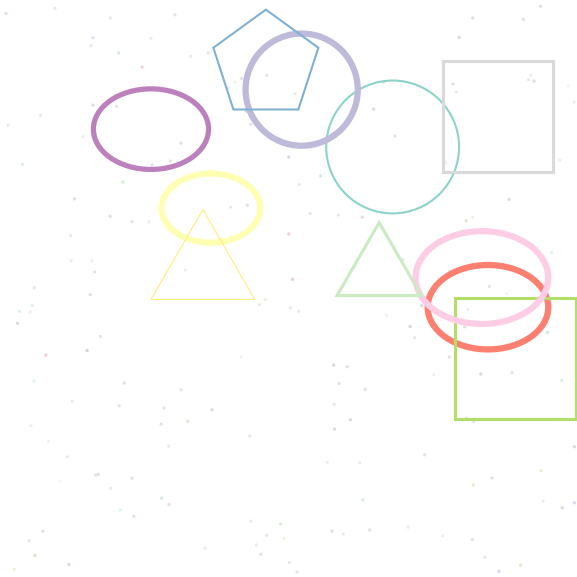[{"shape": "circle", "thickness": 1, "radius": 0.58, "center": [0.68, 0.745]}, {"shape": "oval", "thickness": 3, "radius": 0.43, "center": [0.365, 0.639]}, {"shape": "circle", "thickness": 3, "radius": 0.49, "center": [0.522, 0.844]}, {"shape": "oval", "thickness": 3, "radius": 0.52, "center": [0.845, 0.467]}, {"shape": "pentagon", "thickness": 1, "radius": 0.48, "center": [0.46, 0.887]}, {"shape": "square", "thickness": 1.5, "radius": 0.52, "center": [0.893, 0.378]}, {"shape": "oval", "thickness": 3, "radius": 0.57, "center": [0.834, 0.518]}, {"shape": "square", "thickness": 1.5, "radius": 0.48, "center": [0.862, 0.798]}, {"shape": "oval", "thickness": 2.5, "radius": 0.5, "center": [0.261, 0.776]}, {"shape": "triangle", "thickness": 1.5, "radius": 0.42, "center": [0.657, 0.529]}, {"shape": "triangle", "thickness": 0.5, "radius": 0.52, "center": [0.351, 0.533]}]